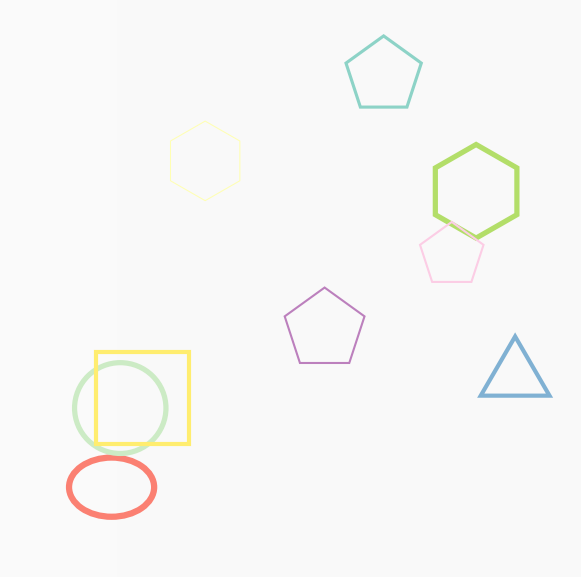[{"shape": "pentagon", "thickness": 1.5, "radius": 0.34, "center": [0.66, 0.869]}, {"shape": "hexagon", "thickness": 0.5, "radius": 0.34, "center": [0.353, 0.721]}, {"shape": "oval", "thickness": 3, "radius": 0.37, "center": [0.192, 0.156]}, {"shape": "triangle", "thickness": 2, "radius": 0.34, "center": [0.886, 0.348]}, {"shape": "hexagon", "thickness": 2.5, "radius": 0.41, "center": [0.819, 0.668]}, {"shape": "pentagon", "thickness": 1, "radius": 0.29, "center": [0.777, 0.557]}, {"shape": "pentagon", "thickness": 1, "radius": 0.36, "center": [0.558, 0.429]}, {"shape": "circle", "thickness": 2.5, "radius": 0.39, "center": [0.207, 0.293]}, {"shape": "square", "thickness": 2, "radius": 0.4, "center": [0.245, 0.31]}]